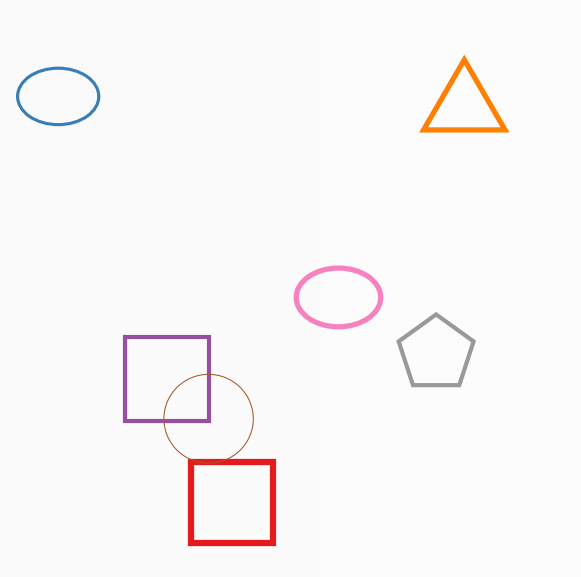[{"shape": "square", "thickness": 3, "radius": 0.35, "center": [0.399, 0.129]}, {"shape": "oval", "thickness": 1.5, "radius": 0.35, "center": [0.1, 0.832]}, {"shape": "square", "thickness": 2, "radius": 0.36, "center": [0.288, 0.343]}, {"shape": "triangle", "thickness": 2.5, "radius": 0.4, "center": [0.799, 0.815]}, {"shape": "circle", "thickness": 0.5, "radius": 0.38, "center": [0.359, 0.274]}, {"shape": "oval", "thickness": 2.5, "radius": 0.36, "center": [0.582, 0.484]}, {"shape": "pentagon", "thickness": 2, "radius": 0.34, "center": [0.75, 0.387]}]